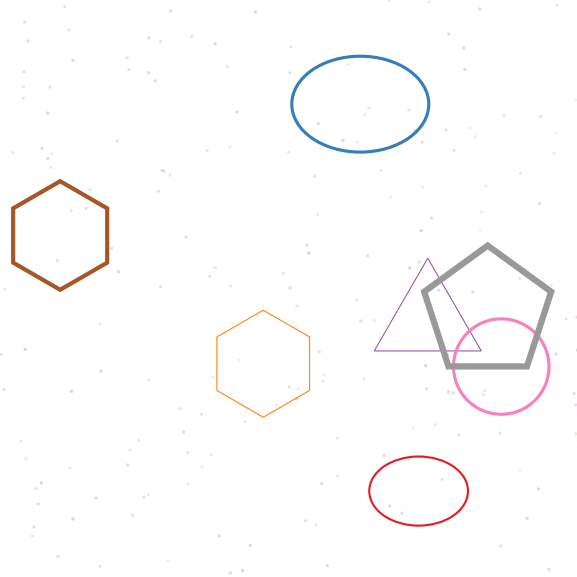[{"shape": "oval", "thickness": 1, "radius": 0.43, "center": [0.725, 0.149]}, {"shape": "oval", "thickness": 1.5, "radius": 0.59, "center": [0.624, 0.819]}, {"shape": "triangle", "thickness": 0.5, "radius": 0.54, "center": [0.741, 0.445]}, {"shape": "hexagon", "thickness": 0.5, "radius": 0.46, "center": [0.456, 0.369]}, {"shape": "hexagon", "thickness": 2, "radius": 0.47, "center": [0.104, 0.591]}, {"shape": "circle", "thickness": 1.5, "radius": 0.41, "center": [0.868, 0.364]}, {"shape": "pentagon", "thickness": 3, "radius": 0.58, "center": [0.845, 0.458]}]